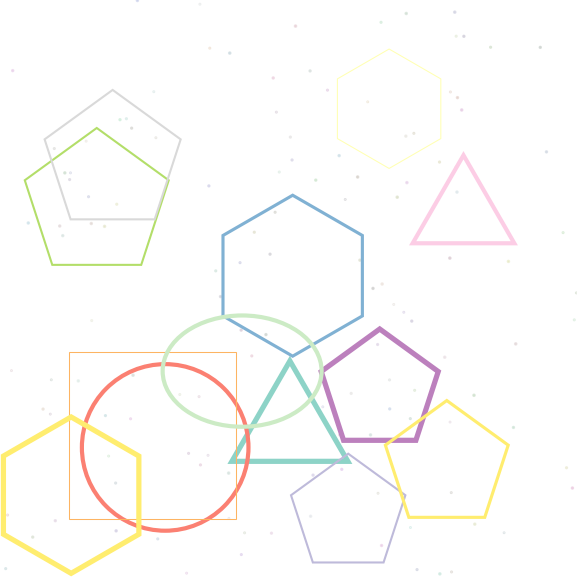[{"shape": "triangle", "thickness": 2.5, "radius": 0.58, "center": [0.502, 0.258]}, {"shape": "hexagon", "thickness": 0.5, "radius": 0.52, "center": [0.674, 0.811]}, {"shape": "pentagon", "thickness": 1, "radius": 0.52, "center": [0.603, 0.109]}, {"shape": "circle", "thickness": 2, "radius": 0.72, "center": [0.286, 0.224]}, {"shape": "hexagon", "thickness": 1.5, "radius": 0.7, "center": [0.507, 0.522]}, {"shape": "square", "thickness": 0.5, "radius": 0.72, "center": [0.264, 0.245]}, {"shape": "pentagon", "thickness": 1, "radius": 0.66, "center": [0.168, 0.646]}, {"shape": "triangle", "thickness": 2, "radius": 0.51, "center": [0.803, 0.629]}, {"shape": "pentagon", "thickness": 1, "radius": 0.62, "center": [0.195, 0.72]}, {"shape": "pentagon", "thickness": 2.5, "radius": 0.53, "center": [0.658, 0.323]}, {"shape": "oval", "thickness": 2, "radius": 0.69, "center": [0.419, 0.357]}, {"shape": "pentagon", "thickness": 1.5, "radius": 0.56, "center": [0.774, 0.194]}, {"shape": "hexagon", "thickness": 2.5, "radius": 0.68, "center": [0.123, 0.142]}]